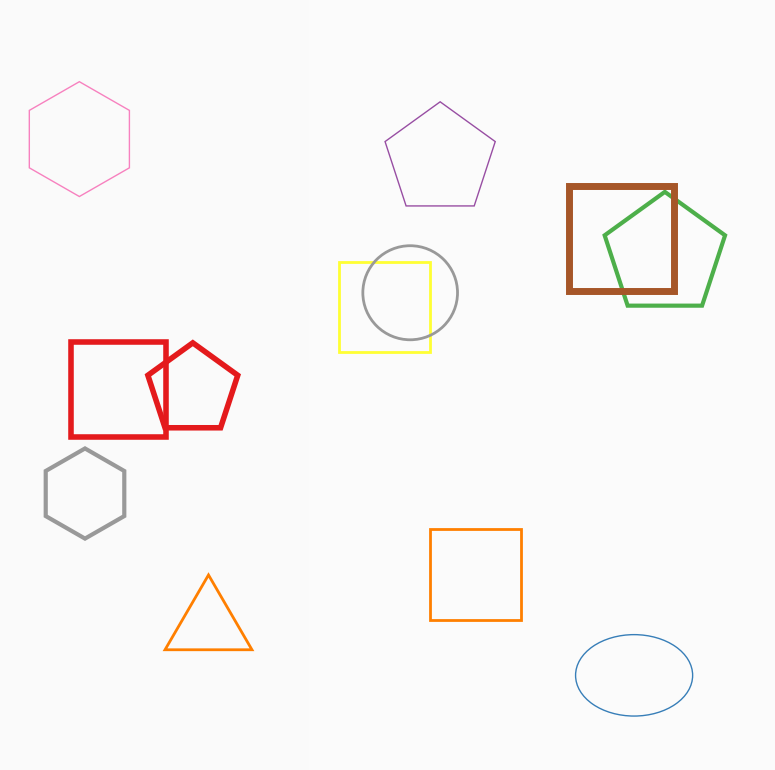[{"shape": "pentagon", "thickness": 2, "radius": 0.3, "center": [0.249, 0.494]}, {"shape": "square", "thickness": 2, "radius": 0.31, "center": [0.152, 0.494]}, {"shape": "oval", "thickness": 0.5, "radius": 0.38, "center": [0.818, 0.123]}, {"shape": "pentagon", "thickness": 1.5, "radius": 0.41, "center": [0.858, 0.669]}, {"shape": "pentagon", "thickness": 0.5, "radius": 0.37, "center": [0.568, 0.793]}, {"shape": "triangle", "thickness": 1, "radius": 0.32, "center": [0.269, 0.189]}, {"shape": "square", "thickness": 1, "radius": 0.3, "center": [0.614, 0.254]}, {"shape": "square", "thickness": 1, "radius": 0.29, "center": [0.496, 0.601]}, {"shape": "square", "thickness": 2.5, "radius": 0.34, "center": [0.802, 0.691]}, {"shape": "hexagon", "thickness": 0.5, "radius": 0.37, "center": [0.102, 0.819]}, {"shape": "circle", "thickness": 1, "radius": 0.31, "center": [0.529, 0.62]}, {"shape": "hexagon", "thickness": 1.5, "radius": 0.29, "center": [0.11, 0.359]}]